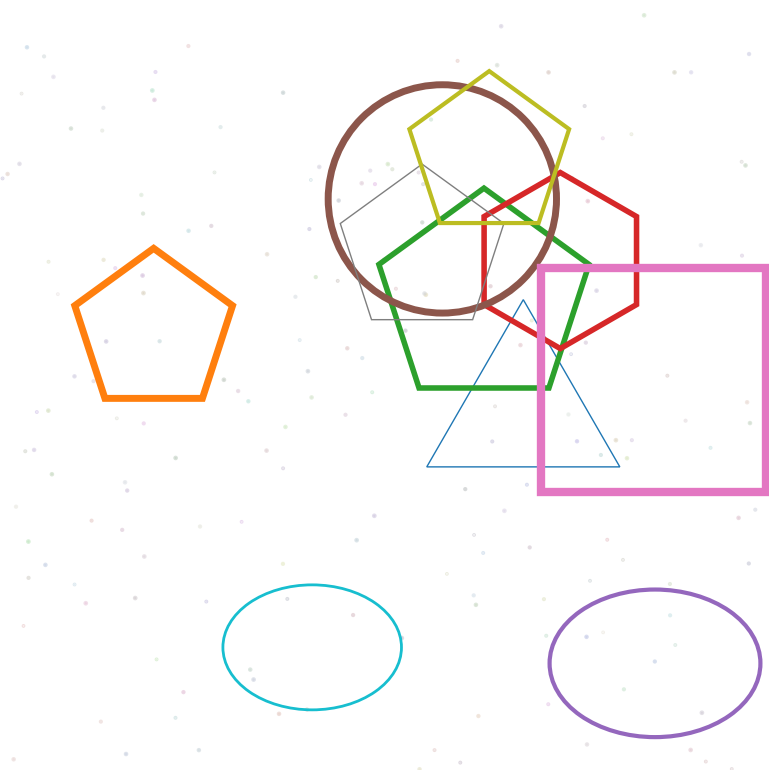[{"shape": "triangle", "thickness": 0.5, "radius": 0.72, "center": [0.68, 0.466]}, {"shape": "pentagon", "thickness": 2.5, "radius": 0.54, "center": [0.2, 0.57]}, {"shape": "pentagon", "thickness": 2, "radius": 0.72, "center": [0.629, 0.612]}, {"shape": "hexagon", "thickness": 2, "radius": 0.57, "center": [0.728, 0.662]}, {"shape": "oval", "thickness": 1.5, "radius": 0.68, "center": [0.851, 0.139]}, {"shape": "circle", "thickness": 2.5, "radius": 0.74, "center": [0.574, 0.742]}, {"shape": "square", "thickness": 3, "radius": 0.73, "center": [0.849, 0.506]}, {"shape": "pentagon", "thickness": 0.5, "radius": 0.56, "center": [0.548, 0.675]}, {"shape": "pentagon", "thickness": 1.5, "radius": 0.55, "center": [0.635, 0.799]}, {"shape": "oval", "thickness": 1, "radius": 0.58, "center": [0.405, 0.159]}]